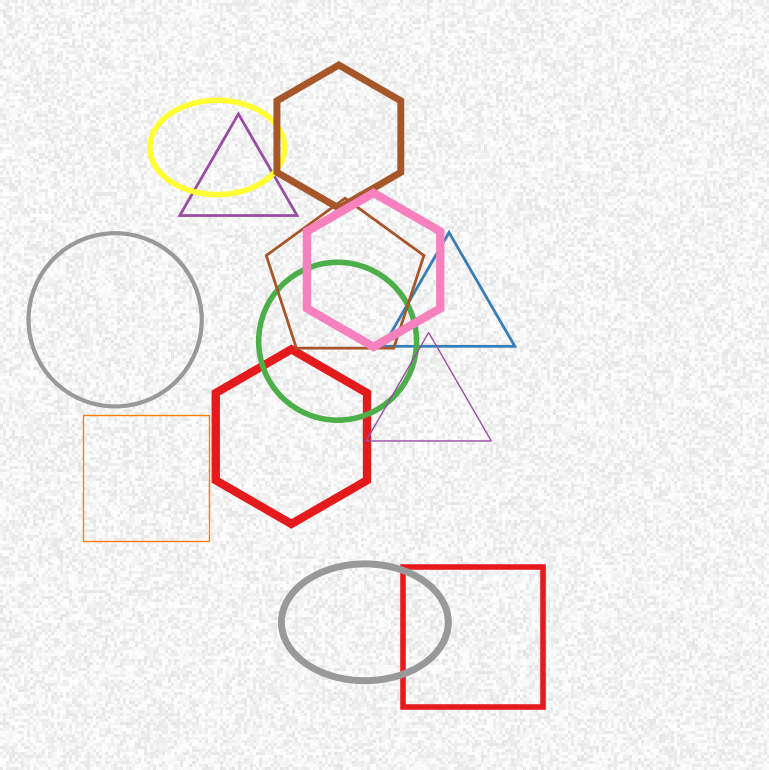[{"shape": "hexagon", "thickness": 3, "radius": 0.57, "center": [0.378, 0.433]}, {"shape": "square", "thickness": 2, "radius": 0.46, "center": [0.614, 0.172]}, {"shape": "triangle", "thickness": 1, "radius": 0.49, "center": [0.583, 0.6]}, {"shape": "circle", "thickness": 2, "radius": 0.51, "center": [0.438, 0.557]}, {"shape": "triangle", "thickness": 0.5, "radius": 0.47, "center": [0.557, 0.474]}, {"shape": "triangle", "thickness": 1, "radius": 0.44, "center": [0.31, 0.764]}, {"shape": "square", "thickness": 0.5, "radius": 0.41, "center": [0.19, 0.38]}, {"shape": "oval", "thickness": 2, "radius": 0.44, "center": [0.282, 0.809]}, {"shape": "pentagon", "thickness": 1, "radius": 0.54, "center": [0.448, 0.635]}, {"shape": "hexagon", "thickness": 2.5, "radius": 0.46, "center": [0.44, 0.823]}, {"shape": "hexagon", "thickness": 3, "radius": 0.5, "center": [0.485, 0.649]}, {"shape": "oval", "thickness": 2.5, "radius": 0.54, "center": [0.474, 0.192]}, {"shape": "circle", "thickness": 1.5, "radius": 0.56, "center": [0.15, 0.585]}]